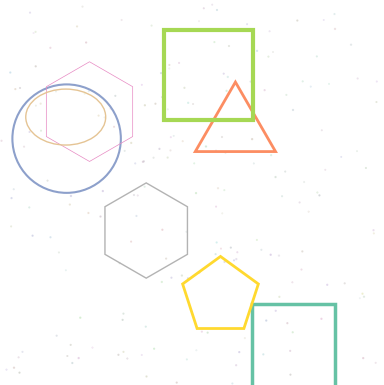[{"shape": "square", "thickness": 2.5, "radius": 0.54, "center": [0.762, 0.103]}, {"shape": "triangle", "thickness": 2, "radius": 0.6, "center": [0.611, 0.666]}, {"shape": "circle", "thickness": 1.5, "radius": 0.7, "center": [0.173, 0.64]}, {"shape": "hexagon", "thickness": 0.5, "radius": 0.65, "center": [0.232, 0.71]}, {"shape": "square", "thickness": 3, "radius": 0.58, "center": [0.542, 0.805]}, {"shape": "pentagon", "thickness": 2, "radius": 0.52, "center": [0.573, 0.23]}, {"shape": "oval", "thickness": 1, "radius": 0.52, "center": [0.171, 0.696]}, {"shape": "hexagon", "thickness": 1, "radius": 0.62, "center": [0.38, 0.401]}]